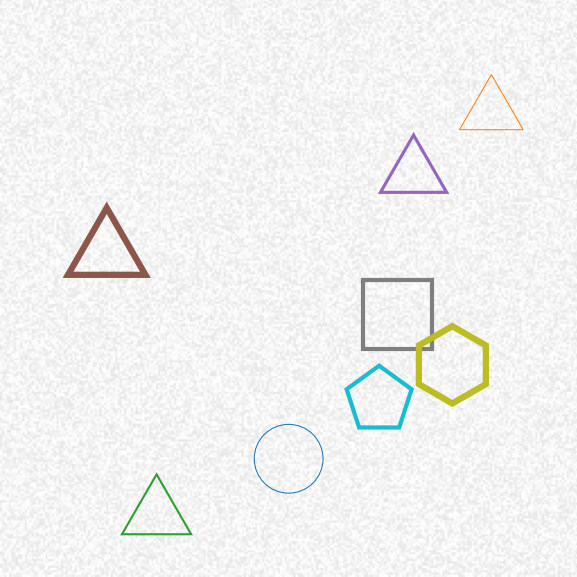[{"shape": "circle", "thickness": 0.5, "radius": 0.3, "center": [0.5, 0.205]}, {"shape": "triangle", "thickness": 0.5, "radius": 0.32, "center": [0.851, 0.806]}, {"shape": "triangle", "thickness": 1, "radius": 0.35, "center": [0.271, 0.109]}, {"shape": "triangle", "thickness": 1.5, "radius": 0.33, "center": [0.716, 0.699]}, {"shape": "triangle", "thickness": 3, "radius": 0.39, "center": [0.185, 0.562]}, {"shape": "square", "thickness": 2, "radius": 0.3, "center": [0.688, 0.454]}, {"shape": "hexagon", "thickness": 3, "radius": 0.33, "center": [0.783, 0.367]}, {"shape": "pentagon", "thickness": 2, "radius": 0.3, "center": [0.657, 0.307]}]